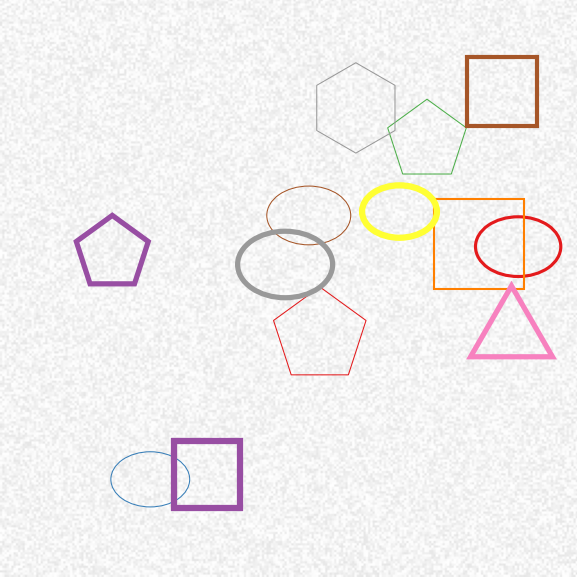[{"shape": "pentagon", "thickness": 0.5, "radius": 0.42, "center": [0.554, 0.418]}, {"shape": "oval", "thickness": 1.5, "radius": 0.37, "center": [0.897, 0.572]}, {"shape": "oval", "thickness": 0.5, "radius": 0.34, "center": [0.26, 0.169]}, {"shape": "pentagon", "thickness": 0.5, "radius": 0.36, "center": [0.739, 0.756]}, {"shape": "pentagon", "thickness": 2.5, "radius": 0.33, "center": [0.194, 0.561]}, {"shape": "square", "thickness": 3, "radius": 0.29, "center": [0.358, 0.177]}, {"shape": "square", "thickness": 1, "radius": 0.39, "center": [0.829, 0.577]}, {"shape": "oval", "thickness": 3, "radius": 0.32, "center": [0.692, 0.633]}, {"shape": "oval", "thickness": 0.5, "radius": 0.36, "center": [0.535, 0.626]}, {"shape": "square", "thickness": 2, "radius": 0.3, "center": [0.869, 0.841]}, {"shape": "triangle", "thickness": 2.5, "radius": 0.41, "center": [0.886, 0.422]}, {"shape": "hexagon", "thickness": 0.5, "radius": 0.39, "center": [0.616, 0.812]}, {"shape": "oval", "thickness": 2.5, "radius": 0.41, "center": [0.494, 0.541]}]